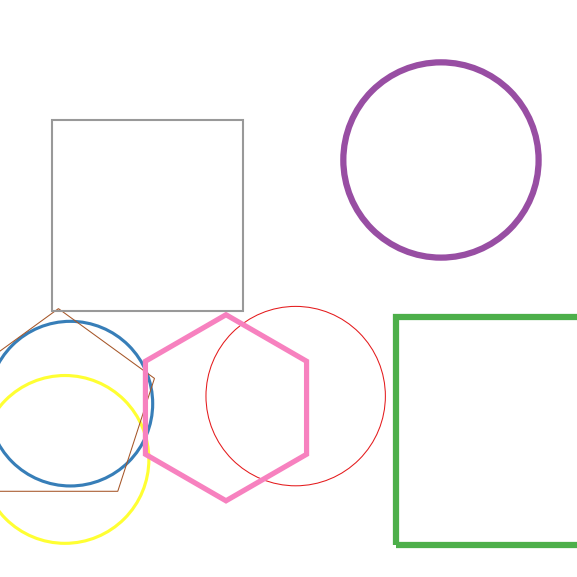[{"shape": "circle", "thickness": 0.5, "radius": 0.78, "center": [0.512, 0.313]}, {"shape": "circle", "thickness": 1.5, "radius": 0.71, "center": [0.122, 0.3]}, {"shape": "square", "thickness": 3, "radius": 0.99, "center": [0.882, 0.252]}, {"shape": "circle", "thickness": 3, "radius": 0.85, "center": [0.764, 0.722]}, {"shape": "circle", "thickness": 1.5, "radius": 0.73, "center": [0.112, 0.204]}, {"shape": "pentagon", "thickness": 0.5, "radius": 0.87, "center": [0.101, 0.29]}, {"shape": "hexagon", "thickness": 2.5, "radius": 0.81, "center": [0.391, 0.293]}, {"shape": "square", "thickness": 1, "radius": 0.83, "center": [0.255, 0.627]}]